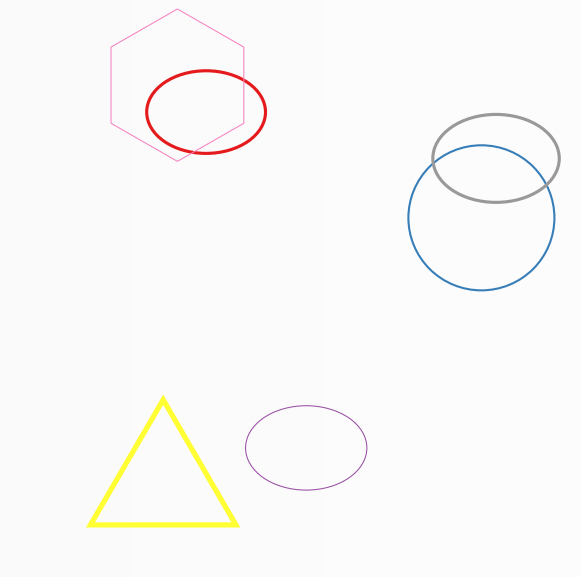[{"shape": "oval", "thickness": 1.5, "radius": 0.51, "center": [0.355, 0.805]}, {"shape": "circle", "thickness": 1, "radius": 0.63, "center": [0.828, 0.622]}, {"shape": "oval", "thickness": 0.5, "radius": 0.52, "center": [0.527, 0.224]}, {"shape": "triangle", "thickness": 2.5, "radius": 0.72, "center": [0.281, 0.162]}, {"shape": "hexagon", "thickness": 0.5, "radius": 0.66, "center": [0.305, 0.852]}, {"shape": "oval", "thickness": 1.5, "radius": 0.54, "center": [0.853, 0.725]}]